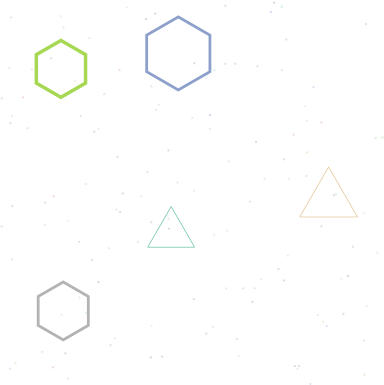[{"shape": "triangle", "thickness": 0.5, "radius": 0.35, "center": [0.445, 0.393]}, {"shape": "hexagon", "thickness": 2, "radius": 0.47, "center": [0.463, 0.861]}, {"shape": "hexagon", "thickness": 2.5, "radius": 0.37, "center": [0.158, 0.821]}, {"shape": "triangle", "thickness": 0.5, "radius": 0.43, "center": [0.853, 0.48]}, {"shape": "hexagon", "thickness": 2, "radius": 0.38, "center": [0.164, 0.192]}]